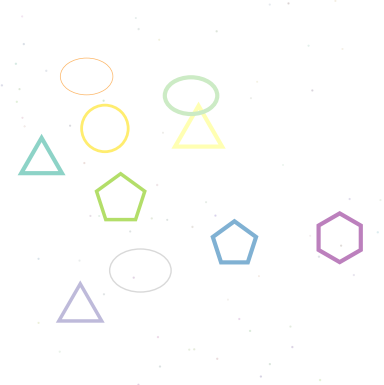[{"shape": "triangle", "thickness": 3, "radius": 0.31, "center": [0.108, 0.581]}, {"shape": "triangle", "thickness": 3, "radius": 0.35, "center": [0.516, 0.655]}, {"shape": "triangle", "thickness": 2.5, "radius": 0.32, "center": [0.208, 0.198]}, {"shape": "pentagon", "thickness": 3, "radius": 0.3, "center": [0.609, 0.366]}, {"shape": "oval", "thickness": 0.5, "radius": 0.34, "center": [0.225, 0.801]}, {"shape": "pentagon", "thickness": 2.5, "radius": 0.33, "center": [0.313, 0.483]}, {"shape": "oval", "thickness": 1, "radius": 0.4, "center": [0.365, 0.297]}, {"shape": "hexagon", "thickness": 3, "radius": 0.32, "center": [0.882, 0.382]}, {"shape": "oval", "thickness": 3, "radius": 0.34, "center": [0.496, 0.752]}, {"shape": "circle", "thickness": 2, "radius": 0.3, "center": [0.272, 0.666]}]